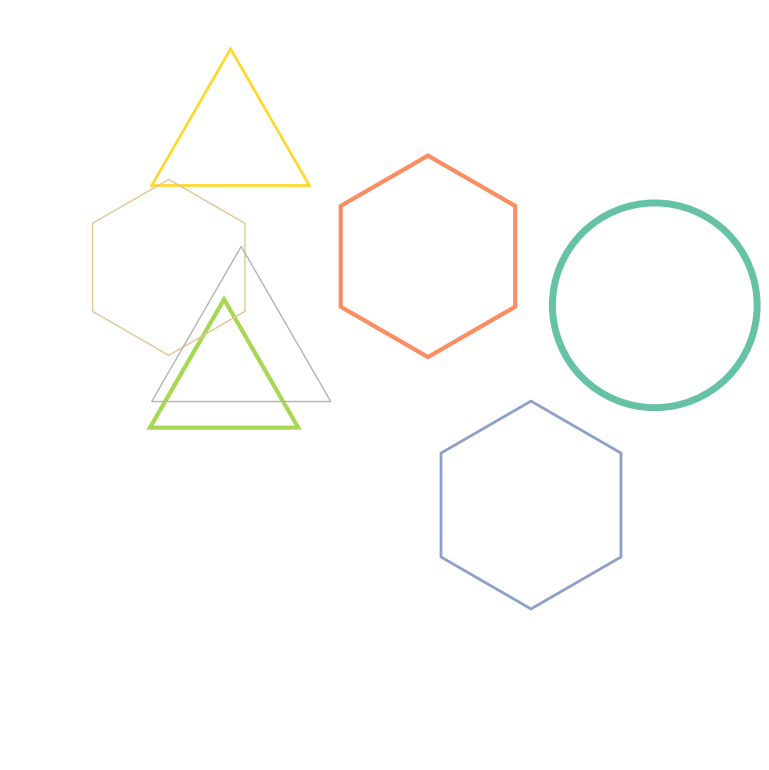[{"shape": "circle", "thickness": 2.5, "radius": 0.66, "center": [0.85, 0.603]}, {"shape": "hexagon", "thickness": 1.5, "radius": 0.65, "center": [0.556, 0.667]}, {"shape": "hexagon", "thickness": 1, "radius": 0.67, "center": [0.69, 0.344]}, {"shape": "triangle", "thickness": 1.5, "radius": 0.56, "center": [0.291, 0.5]}, {"shape": "triangle", "thickness": 1, "radius": 0.59, "center": [0.299, 0.818]}, {"shape": "hexagon", "thickness": 0.5, "radius": 0.57, "center": [0.219, 0.653]}, {"shape": "triangle", "thickness": 0.5, "radius": 0.67, "center": [0.313, 0.546]}]